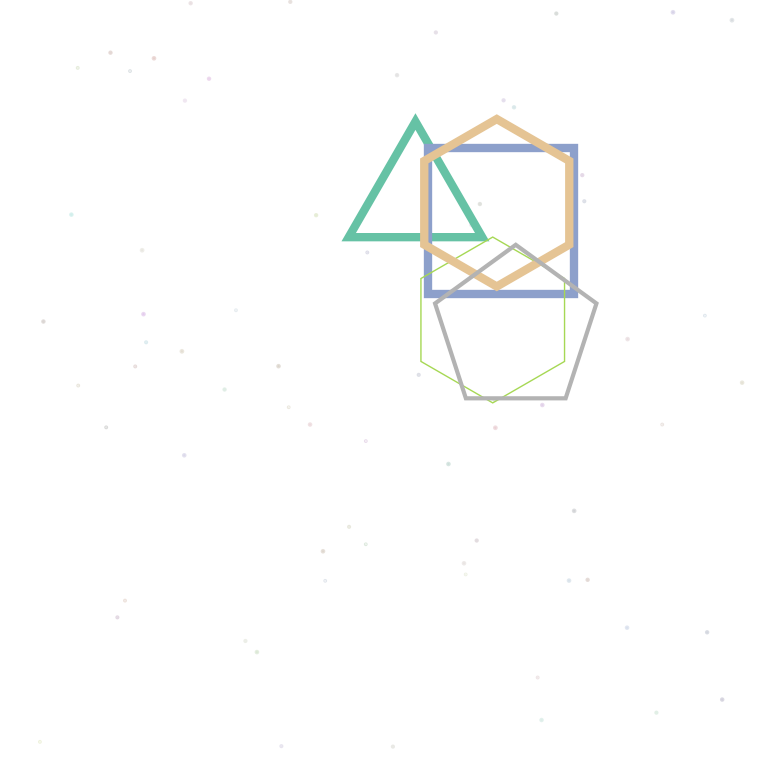[{"shape": "triangle", "thickness": 3, "radius": 0.5, "center": [0.54, 0.742]}, {"shape": "square", "thickness": 3, "radius": 0.47, "center": [0.651, 0.713]}, {"shape": "hexagon", "thickness": 0.5, "radius": 0.54, "center": [0.64, 0.584]}, {"shape": "hexagon", "thickness": 3, "radius": 0.54, "center": [0.645, 0.737]}, {"shape": "pentagon", "thickness": 1.5, "radius": 0.55, "center": [0.67, 0.572]}]